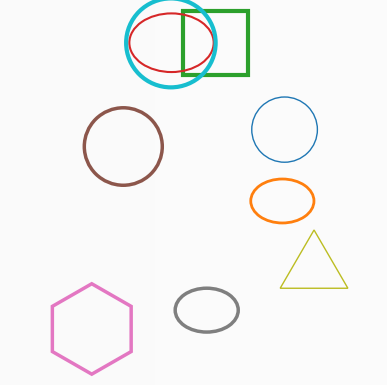[{"shape": "circle", "thickness": 1, "radius": 0.42, "center": [0.734, 0.663]}, {"shape": "oval", "thickness": 2, "radius": 0.41, "center": [0.729, 0.478]}, {"shape": "square", "thickness": 3, "radius": 0.41, "center": [0.556, 0.889]}, {"shape": "oval", "thickness": 1.5, "radius": 0.54, "center": [0.443, 0.889]}, {"shape": "circle", "thickness": 2.5, "radius": 0.5, "center": [0.318, 0.619]}, {"shape": "hexagon", "thickness": 2.5, "radius": 0.59, "center": [0.237, 0.146]}, {"shape": "oval", "thickness": 2.5, "radius": 0.41, "center": [0.533, 0.194]}, {"shape": "triangle", "thickness": 1, "radius": 0.5, "center": [0.81, 0.302]}, {"shape": "circle", "thickness": 3, "radius": 0.58, "center": [0.441, 0.889]}]